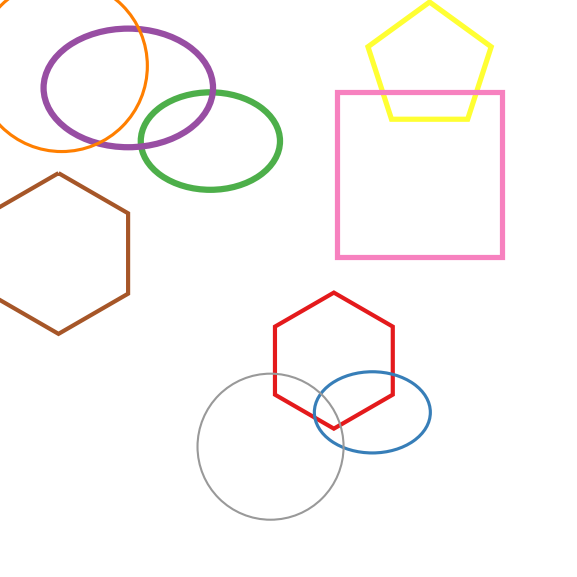[{"shape": "hexagon", "thickness": 2, "radius": 0.59, "center": [0.578, 0.375]}, {"shape": "oval", "thickness": 1.5, "radius": 0.5, "center": [0.645, 0.285]}, {"shape": "oval", "thickness": 3, "radius": 0.6, "center": [0.364, 0.755]}, {"shape": "oval", "thickness": 3, "radius": 0.73, "center": [0.222, 0.847]}, {"shape": "circle", "thickness": 1.5, "radius": 0.74, "center": [0.107, 0.885]}, {"shape": "pentagon", "thickness": 2.5, "radius": 0.56, "center": [0.744, 0.883]}, {"shape": "hexagon", "thickness": 2, "radius": 0.7, "center": [0.101, 0.56]}, {"shape": "square", "thickness": 2.5, "radius": 0.71, "center": [0.727, 0.697]}, {"shape": "circle", "thickness": 1, "radius": 0.63, "center": [0.468, 0.226]}]